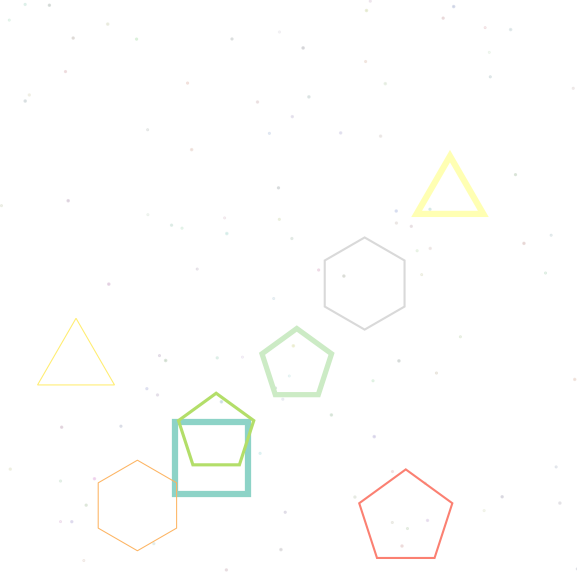[{"shape": "square", "thickness": 3, "radius": 0.31, "center": [0.366, 0.206]}, {"shape": "triangle", "thickness": 3, "radius": 0.33, "center": [0.779, 0.662]}, {"shape": "pentagon", "thickness": 1, "radius": 0.42, "center": [0.703, 0.102]}, {"shape": "hexagon", "thickness": 0.5, "radius": 0.39, "center": [0.238, 0.124]}, {"shape": "pentagon", "thickness": 1.5, "radius": 0.34, "center": [0.374, 0.25]}, {"shape": "hexagon", "thickness": 1, "radius": 0.4, "center": [0.631, 0.508]}, {"shape": "pentagon", "thickness": 2.5, "radius": 0.32, "center": [0.514, 0.367]}, {"shape": "triangle", "thickness": 0.5, "radius": 0.38, "center": [0.132, 0.371]}]